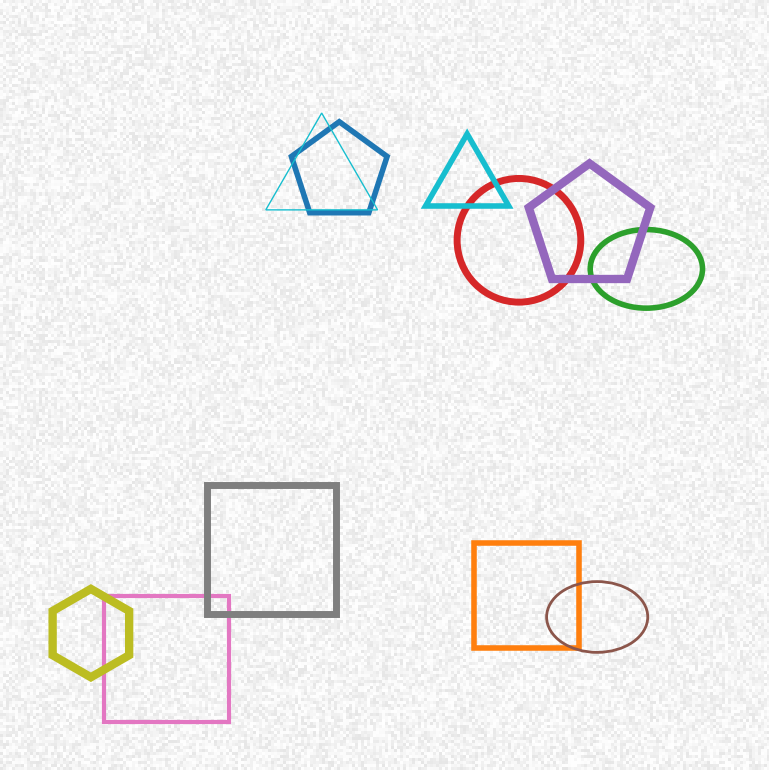[{"shape": "pentagon", "thickness": 2, "radius": 0.33, "center": [0.441, 0.777]}, {"shape": "square", "thickness": 2, "radius": 0.34, "center": [0.684, 0.227]}, {"shape": "oval", "thickness": 2, "radius": 0.36, "center": [0.839, 0.651]}, {"shape": "circle", "thickness": 2.5, "radius": 0.4, "center": [0.674, 0.688]}, {"shape": "pentagon", "thickness": 3, "radius": 0.41, "center": [0.766, 0.705]}, {"shape": "oval", "thickness": 1, "radius": 0.33, "center": [0.776, 0.199]}, {"shape": "square", "thickness": 1.5, "radius": 0.41, "center": [0.216, 0.144]}, {"shape": "square", "thickness": 2.5, "radius": 0.42, "center": [0.352, 0.286]}, {"shape": "hexagon", "thickness": 3, "radius": 0.29, "center": [0.118, 0.178]}, {"shape": "triangle", "thickness": 0.5, "radius": 0.42, "center": [0.418, 0.769]}, {"shape": "triangle", "thickness": 2, "radius": 0.31, "center": [0.607, 0.764]}]